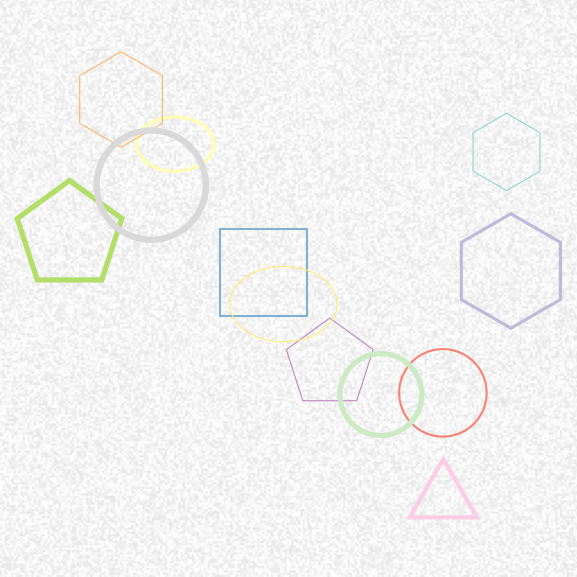[{"shape": "hexagon", "thickness": 0.5, "radius": 0.33, "center": [0.877, 0.736]}, {"shape": "oval", "thickness": 1.5, "radius": 0.34, "center": [0.304, 0.75]}, {"shape": "hexagon", "thickness": 1.5, "radius": 0.5, "center": [0.885, 0.53]}, {"shape": "circle", "thickness": 1, "radius": 0.38, "center": [0.767, 0.319]}, {"shape": "square", "thickness": 1, "radius": 0.38, "center": [0.456, 0.528]}, {"shape": "hexagon", "thickness": 0.5, "radius": 0.41, "center": [0.21, 0.827]}, {"shape": "pentagon", "thickness": 2.5, "radius": 0.48, "center": [0.12, 0.591]}, {"shape": "triangle", "thickness": 2, "radius": 0.34, "center": [0.768, 0.137]}, {"shape": "circle", "thickness": 3, "radius": 0.47, "center": [0.262, 0.679]}, {"shape": "pentagon", "thickness": 0.5, "radius": 0.4, "center": [0.571, 0.369]}, {"shape": "circle", "thickness": 2.5, "radius": 0.35, "center": [0.66, 0.316]}, {"shape": "oval", "thickness": 0.5, "radius": 0.47, "center": [0.491, 0.473]}]